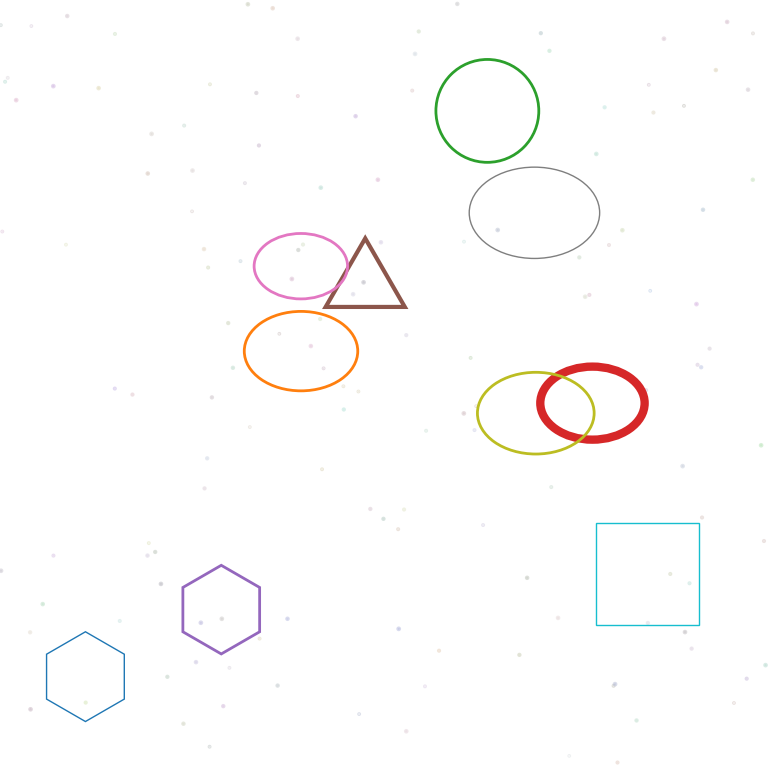[{"shape": "hexagon", "thickness": 0.5, "radius": 0.29, "center": [0.111, 0.121]}, {"shape": "oval", "thickness": 1, "radius": 0.37, "center": [0.391, 0.544]}, {"shape": "circle", "thickness": 1, "radius": 0.33, "center": [0.633, 0.856]}, {"shape": "oval", "thickness": 3, "radius": 0.34, "center": [0.769, 0.476]}, {"shape": "hexagon", "thickness": 1, "radius": 0.29, "center": [0.287, 0.208]}, {"shape": "triangle", "thickness": 1.5, "radius": 0.3, "center": [0.474, 0.631]}, {"shape": "oval", "thickness": 1, "radius": 0.3, "center": [0.391, 0.654]}, {"shape": "oval", "thickness": 0.5, "radius": 0.42, "center": [0.694, 0.724]}, {"shape": "oval", "thickness": 1, "radius": 0.38, "center": [0.696, 0.463]}, {"shape": "square", "thickness": 0.5, "radius": 0.33, "center": [0.841, 0.255]}]